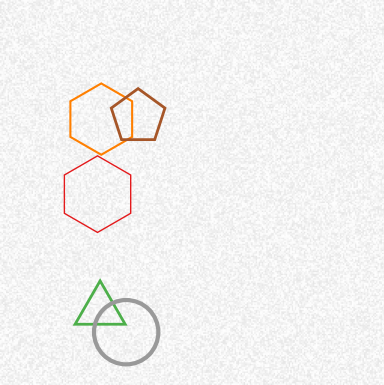[{"shape": "hexagon", "thickness": 1, "radius": 0.5, "center": [0.253, 0.496]}, {"shape": "triangle", "thickness": 2, "radius": 0.38, "center": [0.26, 0.195]}, {"shape": "hexagon", "thickness": 1.5, "radius": 0.46, "center": [0.263, 0.691]}, {"shape": "pentagon", "thickness": 2, "radius": 0.37, "center": [0.359, 0.697]}, {"shape": "circle", "thickness": 3, "radius": 0.42, "center": [0.328, 0.137]}]